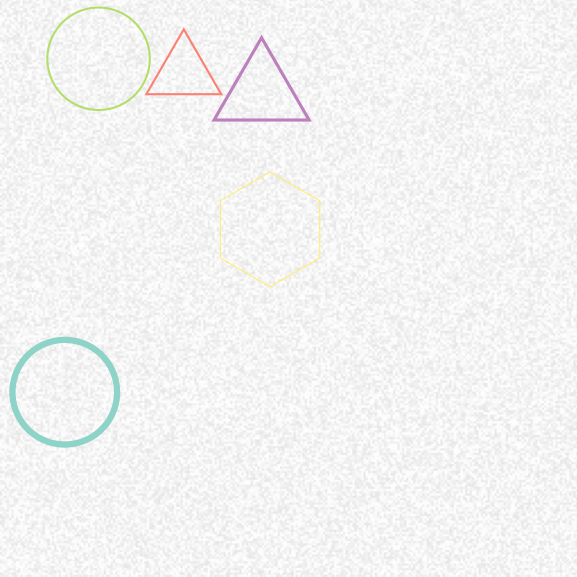[{"shape": "circle", "thickness": 3, "radius": 0.45, "center": [0.112, 0.32]}, {"shape": "triangle", "thickness": 1, "radius": 0.37, "center": [0.318, 0.873]}, {"shape": "circle", "thickness": 1, "radius": 0.44, "center": [0.171, 0.897]}, {"shape": "triangle", "thickness": 1.5, "radius": 0.48, "center": [0.453, 0.839]}, {"shape": "hexagon", "thickness": 0.5, "radius": 0.5, "center": [0.468, 0.602]}]